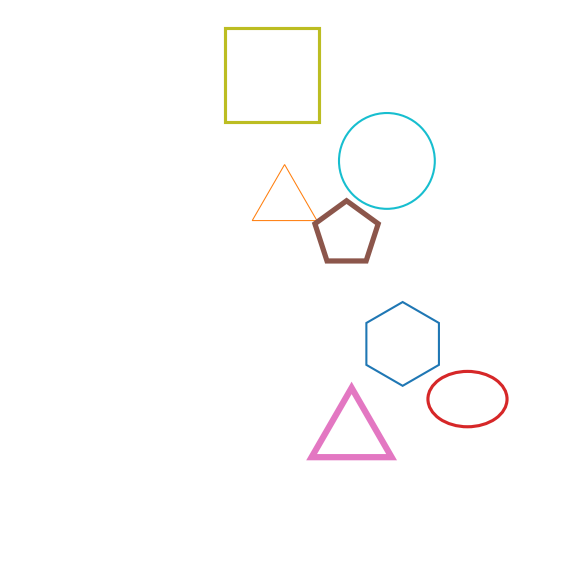[{"shape": "hexagon", "thickness": 1, "radius": 0.36, "center": [0.697, 0.404]}, {"shape": "triangle", "thickness": 0.5, "radius": 0.32, "center": [0.493, 0.65]}, {"shape": "oval", "thickness": 1.5, "radius": 0.34, "center": [0.81, 0.308]}, {"shape": "pentagon", "thickness": 2.5, "radius": 0.29, "center": [0.6, 0.594]}, {"shape": "triangle", "thickness": 3, "radius": 0.4, "center": [0.609, 0.247]}, {"shape": "square", "thickness": 1.5, "radius": 0.4, "center": [0.471, 0.87]}, {"shape": "circle", "thickness": 1, "radius": 0.41, "center": [0.67, 0.72]}]